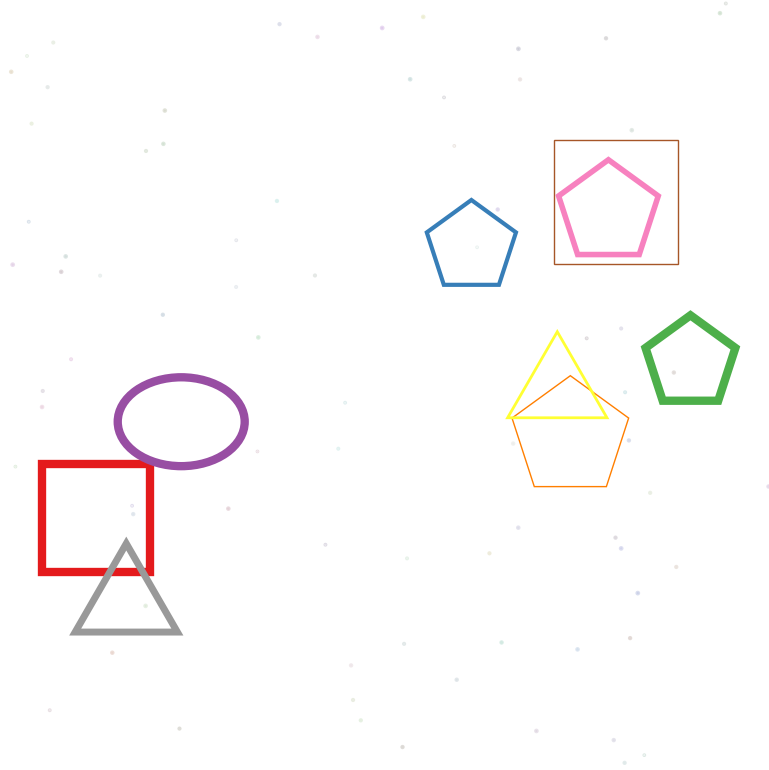[{"shape": "square", "thickness": 3, "radius": 0.35, "center": [0.125, 0.328]}, {"shape": "pentagon", "thickness": 1.5, "radius": 0.3, "center": [0.612, 0.679]}, {"shape": "pentagon", "thickness": 3, "radius": 0.31, "center": [0.897, 0.529]}, {"shape": "oval", "thickness": 3, "radius": 0.41, "center": [0.235, 0.452]}, {"shape": "pentagon", "thickness": 0.5, "radius": 0.4, "center": [0.741, 0.432]}, {"shape": "triangle", "thickness": 1, "radius": 0.37, "center": [0.724, 0.495]}, {"shape": "square", "thickness": 0.5, "radius": 0.4, "center": [0.8, 0.738]}, {"shape": "pentagon", "thickness": 2, "radius": 0.34, "center": [0.79, 0.724]}, {"shape": "triangle", "thickness": 2.5, "radius": 0.38, "center": [0.164, 0.217]}]